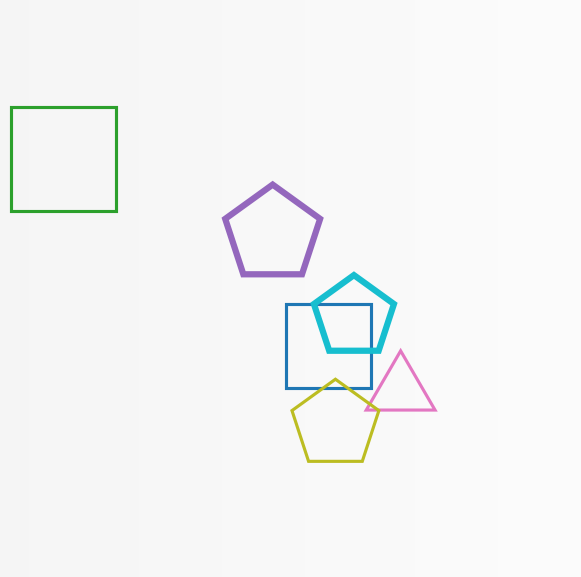[{"shape": "square", "thickness": 1.5, "radius": 0.37, "center": [0.565, 0.4]}, {"shape": "square", "thickness": 1.5, "radius": 0.45, "center": [0.11, 0.724]}, {"shape": "pentagon", "thickness": 3, "radius": 0.43, "center": [0.469, 0.594]}, {"shape": "triangle", "thickness": 1.5, "radius": 0.34, "center": [0.689, 0.323]}, {"shape": "pentagon", "thickness": 1.5, "radius": 0.39, "center": [0.577, 0.264]}, {"shape": "pentagon", "thickness": 3, "radius": 0.36, "center": [0.609, 0.45]}]